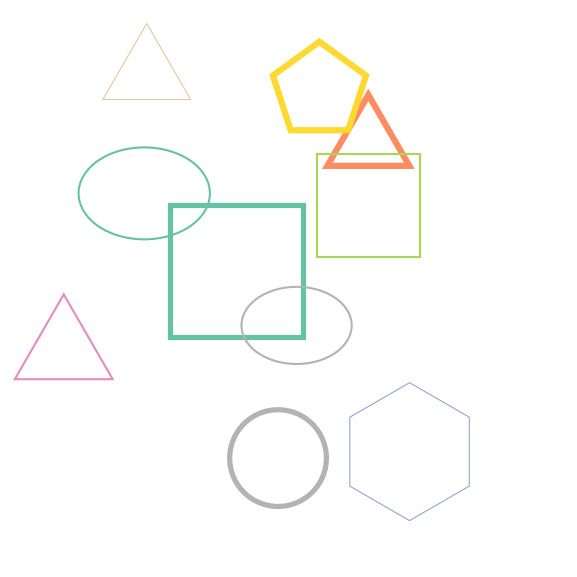[{"shape": "square", "thickness": 2.5, "radius": 0.57, "center": [0.41, 0.53]}, {"shape": "oval", "thickness": 1, "radius": 0.57, "center": [0.25, 0.664]}, {"shape": "triangle", "thickness": 3, "radius": 0.41, "center": [0.638, 0.753]}, {"shape": "hexagon", "thickness": 0.5, "radius": 0.6, "center": [0.709, 0.217]}, {"shape": "triangle", "thickness": 1, "radius": 0.49, "center": [0.11, 0.391]}, {"shape": "square", "thickness": 1, "radius": 0.45, "center": [0.638, 0.643]}, {"shape": "pentagon", "thickness": 3, "radius": 0.42, "center": [0.553, 0.842]}, {"shape": "triangle", "thickness": 0.5, "radius": 0.44, "center": [0.254, 0.871]}, {"shape": "circle", "thickness": 2.5, "radius": 0.42, "center": [0.481, 0.206]}, {"shape": "oval", "thickness": 1, "radius": 0.48, "center": [0.514, 0.436]}]